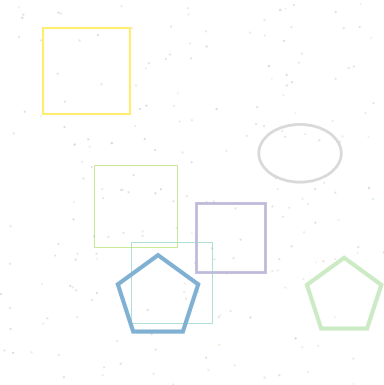[{"shape": "square", "thickness": 0.5, "radius": 0.53, "center": [0.447, 0.267]}, {"shape": "square", "thickness": 2, "radius": 0.45, "center": [0.598, 0.384]}, {"shape": "pentagon", "thickness": 3, "radius": 0.55, "center": [0.41, 0.228]}, {"shape": "square", "thickness": 0.5, "radius": 0.53, "center": [0.352, 0.465]}, {"shape": "oval", "thickness": 2, "radius": 0.54, "center": [0.779, 0.602]}, {"shape": "pentagon", "thickness": 3, "radius": 0.51, "center": [0.894, 0.229]}, {"shape": "square", "thickness": 1.5, "radius": 0.56, "center": [0.225, 0.815]}]